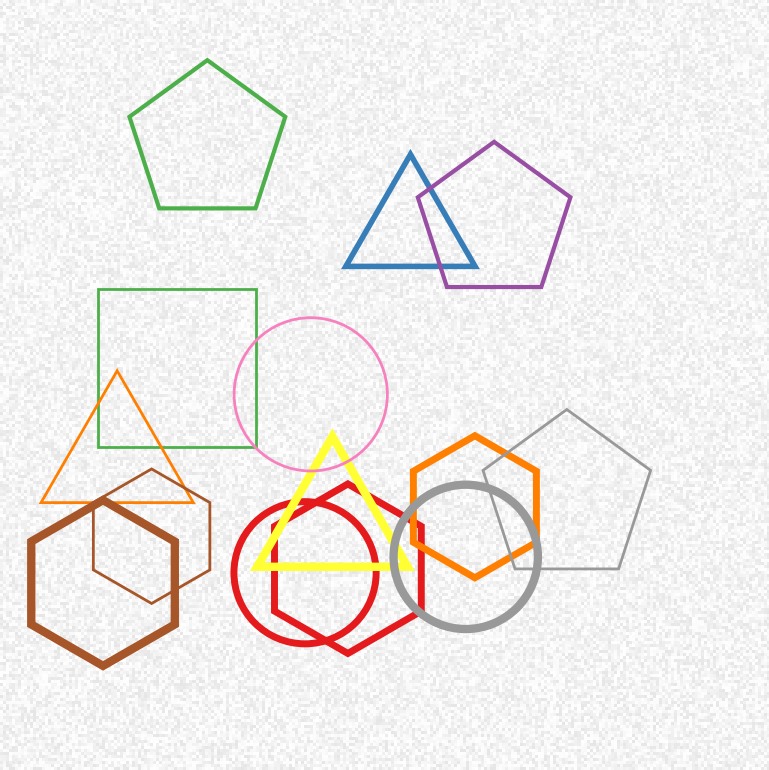[{"shape": "circle", "thickness": 2.5, "radius": 0.46, "center": [0.396, 0.256]}, {"shape": "hexagon", "thickness": 2.5, "radius": 0.55, "center": [0.452, 0.261]}, {"shape": "triangle", "thickness": 2, "radius": 0.48, "center": [0.533, 0.703]}, {"shape": "square", "thickness": 1, "radius": 0.51, "center": [0.23, 0.522]}, {"shape": "pentagon", "thickness": 1.5, "radius": 0.53, "center": [0.269, 0.815]}, {"shape": "pentagon", "thickness": 1.5, "radius": 0.52, "center": [0.642, 0.712]}, {"shape": "hexagon", "thickness": 2.5, "radius": 0.46, "center": [0.617, 0.342]}, {"shape": "triangle", "thickness": 1, "radius": 0.57, "center": [0.152, 0.404]}, {"shape": "triangle", "thickness": 3, "radius": 0.56, "center": [0.432, 0.32]}, {"shape": "hexagon", "thickness": 3, "radius": 0.54, "center": [0.134, 0.243]}, {"shape": "hexagon", "thickness": 1, "radius": 0.44, "center": [0.197, 0.304]}, {"shape": "circle", "thickness": 1, "radius": 0.5, "center": [0.404, 0.488]}, {"shape": "circle", "thickness": 3, "radius": 0.47, "center": [0.605, 0.277]}, {"shape": "pentagon", "thickness": 1, "radius": 0.57, "center": [0.736, 0.354]}]